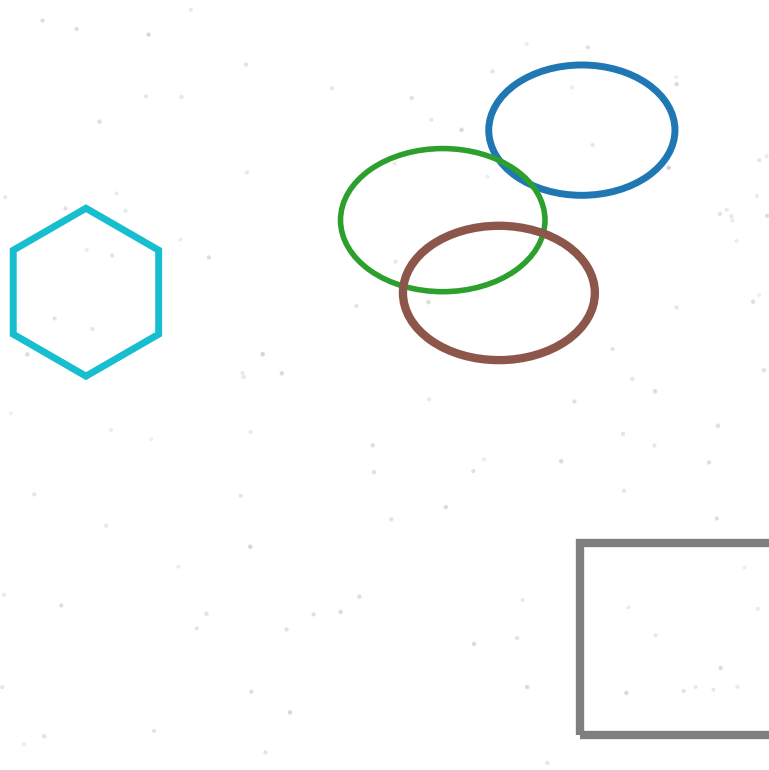[{"shape": "oval", "thickness": 2.5, "radius": 0.6, "center": [0.756, 0.831]}, {"shape": "oval", "thickness": 2, "radius": 0.66, "center": [0.575, 0.714]}, {"shape": "oval", "thickness": 3, "radius": 0.62, "center": [0.648, 0.62]}, {"shape": "square", "thickness": 3, "radius": 0.62, "center": [0.878, 0.17]}, {"shape": "hexagon", "thickness": 2.5, "radius": 0.55, "center": [0.112, 0.621]}]